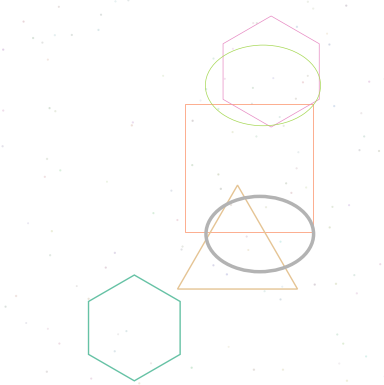[{"shape": "hexagon", "thickness": 1, "radius": 0.69, "center": [0.349, 0.148]}, {"shape": "square", "thickness": 0.5, "radius": 0.83, "center": [0.647, 0.564]}, {"shape": "hexagon", "thickness": 0.5, "radius": 0.72, "center": [0.704, 0.814]}, {"shape": "oval", "thickness": 0.5, "radius": 0.75, "center": [0.683, 0.778]}, {"shape": "triangle", "thickness": 1, "radius": 0.9, "center": [0.617, 0.339]}, {"shape": "oval", "thickness": 2.5, "radius": 0.7, "center": [0.675, 0.392]}]